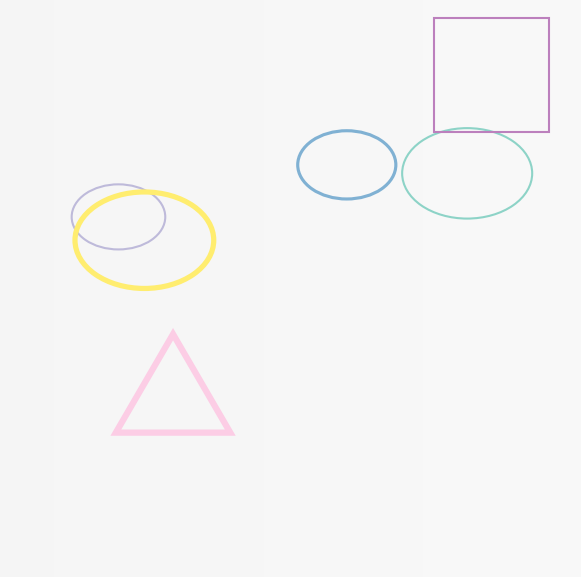[{"shape": "oval", "thickness": 1, "radius": 0.56, "center": [0.804, 0.699]}, {"shape": "oval", "thickness": 1, "radius": 0.4, "center": [0.204, 0.624]}, {"shape": "oval", "thickness": 1.5, "radius": 0.42, "center": [0.597, 0.714]}, {"shape": "triangle", "thickness": 3, "radius": 0.57, "center": [0.298, 0.307]}, {"shape": "square", "thickness": 1, "radius": 0.49, "center": [0.846, 0.869]}, {"shape": "oval", "thickness": 2.5, "radius": 0.6, "center": [0.248, 0.583]}]